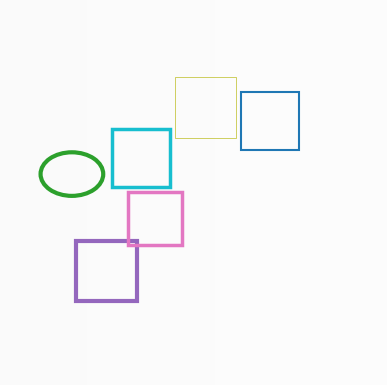[{"shape": "square", "thickness": 1.5, "radius": 0.38, "center": [0.697, 0.686]}, {"shape": "oval", "thickness": 3, "radius": 0.4, "center": [0.186, 0.548]}, {"shape": "square", "thickness": 3, "radius": 0.39, "center": [0.276, 0.296]}, {"shape": "square", "thickness": 2.5, "radius": 0.34, "center": [0.4, 0.432]}, {"shape": "square", "thickness": 0.5, "radius": 0.4, "center": [0.531, 0.721]}, {"shape": "square", "thickness": 2.5, "radius": 0.38, "center": [0.363, 0.589]}]